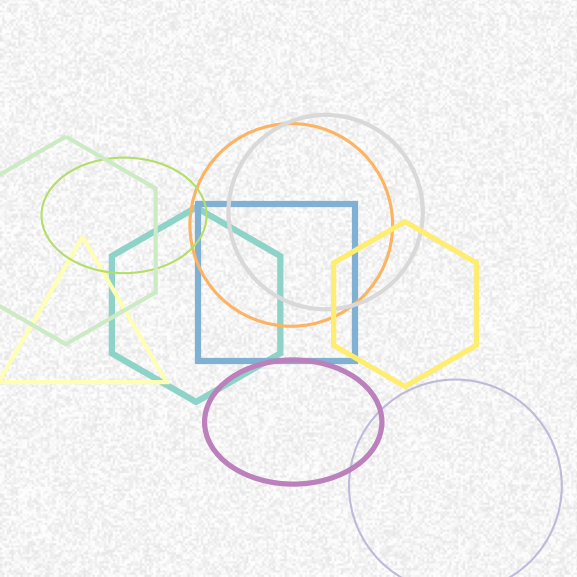[{"shape": "hexagon", "thickness": 3, "radius": 0.84, "center": [0.34, 0.472]}, {"shape": "triangle", "thickness": 2, "radius": 0.84, "center": [0.143, 0.421]}, {"shape": "circle", "thickness": 1, "radius": 0.92, "center": [0.789, 0.158]}, {"shape": "square", "thickness": 3, "radius": 0.68, "center": [0.478, 0.51]}, {"shape": "circle", "thickness": 1.5, "radius": 0.88, "center": [0.504, 0.61]}, {"shape": "oval", "thickness": 1, "radius": 0.71, "center": [0.215, 0.626]}, {"shape": "circle", "thickness": 2, "radius": 0.84, "center": [0.564, 0.632]}, {"shape": "oval", "thickness": 2.5, "radius": 0.77, "center": [0.508, 0.268]}, {"shape": "hexagon", "thickness": 2, "radius": 0.9, "center": [0.114, 0.583]}, {"shape": "hexagon", "thickness": 2.5, "radius": 0.71, "center": [0.701, 0.473]}]